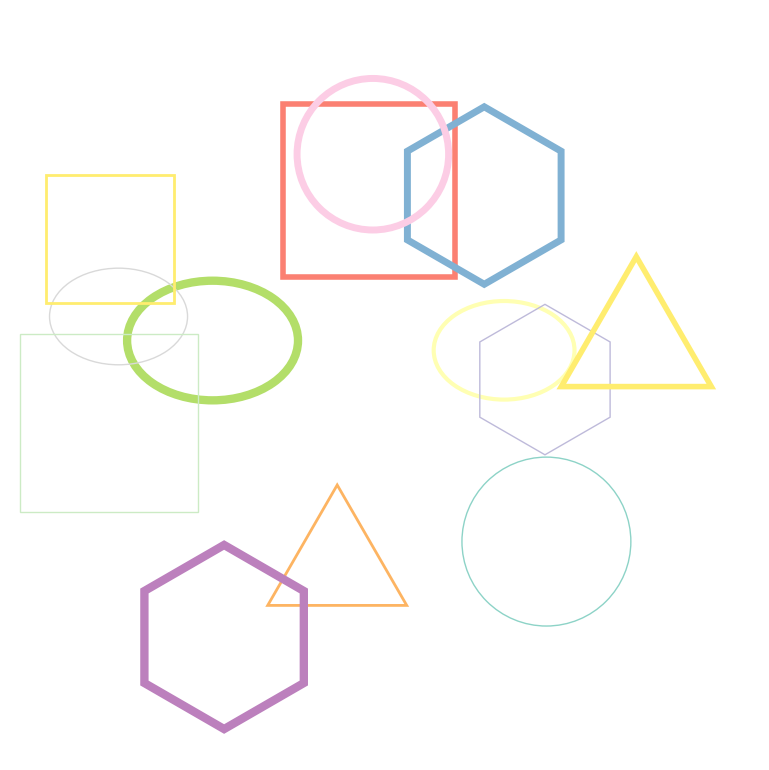[{"shape": "circle", "thickness": 0.5, "radius": 0.55, "center": [0.71, 0.297]}, {"shape": "oval", "thickness": 1.5, "radius": 0.46, "center": [0.655, 0.545]}, {"shape": "hexagon", "thickness": 0.5, "radius": 0.49, "center": [0.708, 0.507]}, {"shape": "square", "thickness": 2, "radius": 0.56, "center": [0.479, 0.752]}, {"shape": "hexagon", "thickness": 2.5, "radius": 0.58, "center": [0.629, 0.746]}, {"shape": "triangle", "thickness": 1, "radius": 0.52, "center": [0.438, 0.266]}, {"shape": "oval", "thickness": 3, "radius": 0.55, "center": [0.276, 0.558]}, {"shape": "circle", "thickness": 2.5, "radius": 0.49, "center": [0.484, 0.8]}, {"shape": "oval", "thickness": 0.5, "radius": 0.45, "center": [0.154, 0.589]}, {"shape": "hexagon", "thickness": 3, "radius": 0.6, "center": [0.291, 0.173]}, {"shape": "square", "thickness": 0.5, "radius": 0.58, "center": [0.142, 0.451]}, {"shape": "triangle", "thickness": 2, "radius": 0.56, "center": [0.826, 0.554]}, {"shape": "square", "thickness": 1, "radius": 0.42, "center": [0.143, 0.69]}]